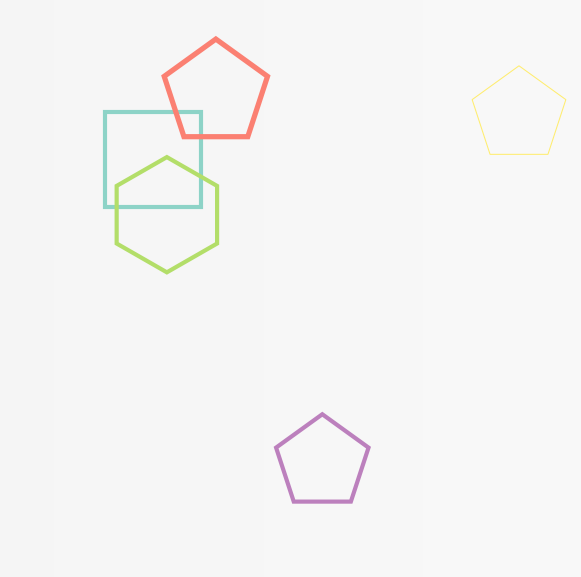[{"shape": "square", "thickness": 2, "radius": 0.41, "center": [0.263, 0.722]}, {"shape": "pentagon", "thickness": 2.5, "radius": 0.47, "center": [0.371, 0.838]}, {"shape": "hexagon", "thickness": 2, "radius": 0.5, "center": [0.287, 0.627]}, {"shape": "pentagon", "thickness": 2, "radius": 0.42, "center": [0.555, 0.198]}, {"shape": "pentagon", "thickness": 0.5, "radius": 0.42, "center": [0.893, 0.8]}]